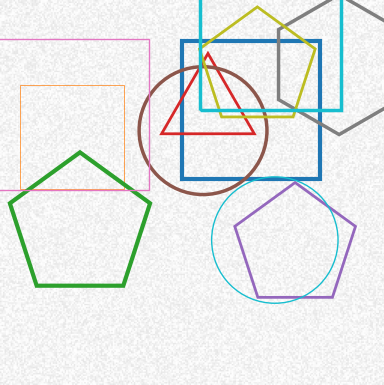[{"shape": "square", "thickness": 3, "radius": 0.9, "center": [0.653, 0.714]}, {"shape": "square", "thickness": 0.5, "radius": 0.67, "center": [0.188, 0.645]}, {"shape": "pentagon", "thickness": 3, "radius": 0.96, "center": [0.208, 0.413]}, {"shape": "triangle", "thickness": 2, "radius": 0.7, "center": [0.54, 0.722]}, {"shape": "pentagon", "thickness": 2, "radius": 0.82, "center": [0.767, 0.361]}, {"shape": "circle", "thickness": 2.5, "radius": 0.83, "center": [0.527, 0.661]}, {"shape": "square", "thickness": 1, "radius": 0.98, "center": [0.191, 0.703]}, {"shape": "hexagon", "thickness": 2.5, "radius": 0.91, "center": [0.881, 0.832]}, {"shape": "pentagon", "thickness": 2, "radius": 0.79, "center": [0.668, 0.824]}, {"shape": "square", "thickness": 2.5, "radius": 0.92, "center": [0.703, 0.897]}, {"shape": "circle", "thickness": 1, "radius": 0.82, "center": [0.714, 0.376]}]